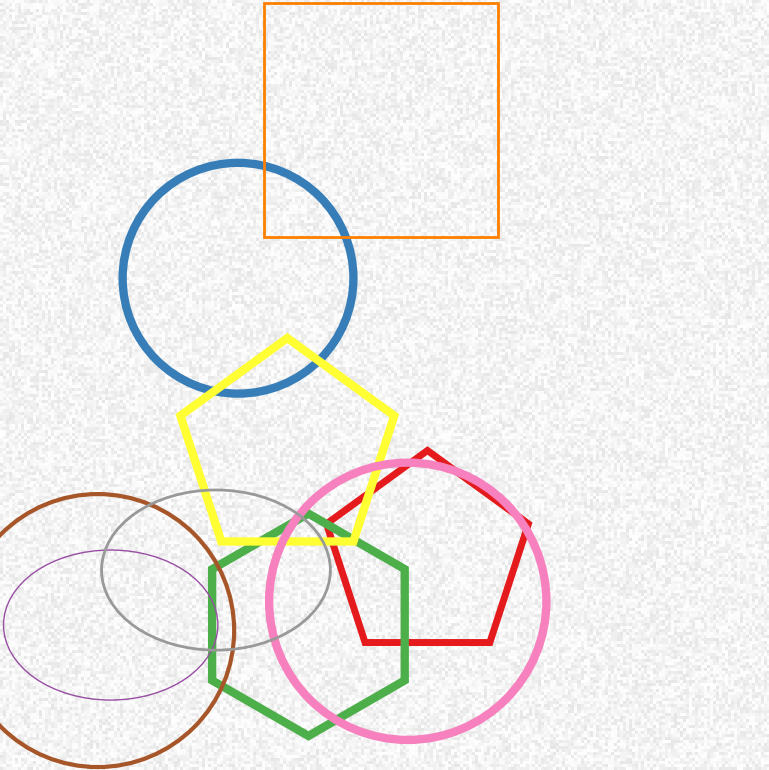[{"shape": "pentagon", "thickness": 2.5, "radius": 0.69, "center": [0.555, 0.277]}, {"shape": "circle", "thickness": 3, "radius": 0.75, "center": [0.309, 0.639]}, {"shape": "hexagon", "thickness": 3, "radius": 0.72, "center": [0.401, 0.189]}, {"shape": "oval", "thickness": 0.5, "radius": 0.7, "center": [0.144, 0.188]}, {"shape": "square", "thickness": 1, "radius": 0.76, "center": [0.495, 0.844]}, {"shape": "pentagon", "thickness": 3, "radius": 0.73, "center": [0.373, 0.415]}, {"shape": "circle", "thickness": 1.5, "radius": 0.89, "center": [0.127, 0.181]}, {"shape": "circle", "thickness": 3, "radius": 0.9, "center": [0.53, 0.219]}, {"shape": "oval", "thickness": 1, "radius": 0.74, "center": [0.28, 0.26]}]